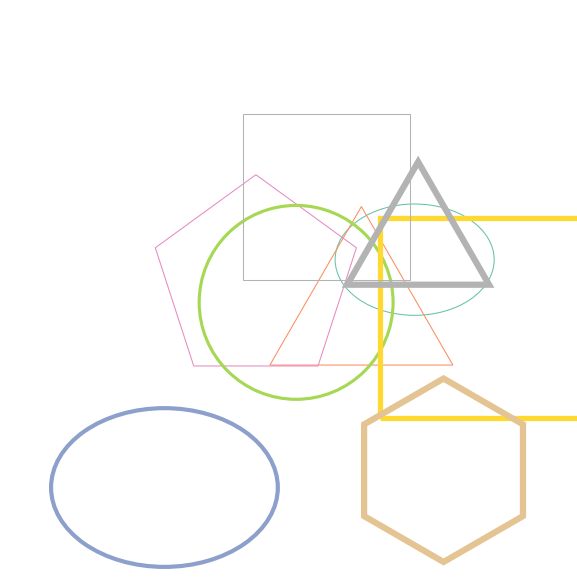[{"shape": "oval", "thickness": 0.5, "radius": 0.69, "center": [0.718, 0.55]}, {"shape": "triangle", "thickness": 0.5, "radius": 0.91, "center": [0.626, 0.458]}, {"shape": "oval", "thickness": 2, "radius": 0.98, "center": [0.285, 0.155]}, {"shape": "pentagon", "thickness": 0.5, "radius": 0.92, "center": [0.443, 0.514]}, {"shape": "circle", "thickness": 1.5, "radius": 0.84, "center": [0.513, 0.476]}, {"shape": "square", "thickness": 2.5, "radius": 0.86, "center": [0.831, 0.449]}, {"shape": "hexagon", "thickness": 3, "radius": 0.79, "center": [0.768, 0.185]}, {"shape": "triangle", "thickness": 3, "radius": 0.71, "center": [0.724, 0.577]}, {"shape": "square", "thickness": 0.5, "radius": 0.72, "center": [0.566, 0.658]}]